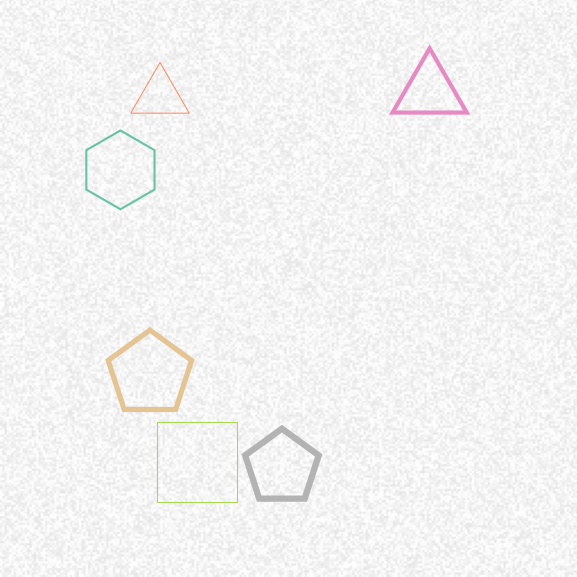[{"shape": "hexagon", "thickness": 1, "radius": 0.34, "center": [0.209, 0.705]}, {"shape": "triangle", "thickness": 0.5, "radius": 0.29, "center": [0.277, 0.832]}, {"shape": "triangle", "thickness": 2, "radius": 0.37, "center": [0.744, 0.841]}, {"shape": "square", "thickness": 0.5, "radius": 0.35, "center": [0.341, 0.199]}, {"shape": "pentagon", "thickness": 2.5, "radius": 0.38, "center": [0.26, 0.352]}, {"shape": "pentagon", "thickness": 3, "radius": 0.33, "center": [0.488, 0.19]}]